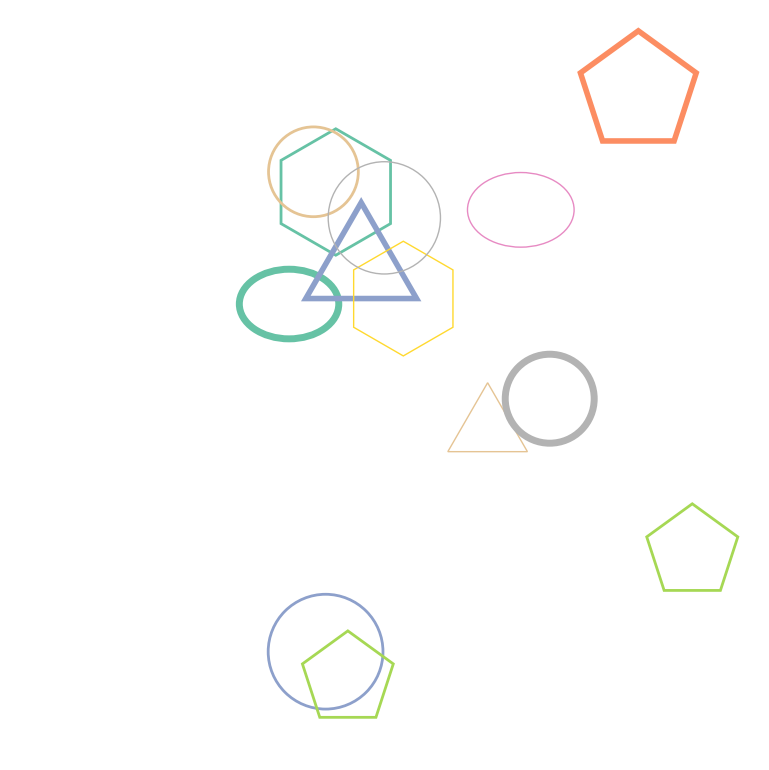[{"shape": "hexagon", "thickness": 1, "radius": 0.41, "center": [0.436, 0.751]}, {"shape": "oval", "thickness": 2.5, "radius": 0.32, "center": [0.375, 0.605]}, {"shape": "pentagon", "thickness": 2, "radius": 0.4, "center": [0.829, 0.881]}, {"shape": "triangle", "thickness": 2, "radius": 0.42, "center": [0.469, 0.654]}, {"shape": "circle", "thickness": 1, "radius": 0.37, "center": [0.423, 0.154]}, {"shape": "oval", "thickness": 0.5, "radius": 0.35, "center": [0.676, 0.727]}, {"shape": "pentagon", "thickness": 1, "radius": 0.31, "center": [0.899, 0.284]}, {"shape": "pentagon", "thickness": 1, "radius": 0.31, "center": [0.452, 0.119]}, {"shape": "hexagon", "thickness": 0.5, "radius": 0.37, "center": [0.524, 0.612]}, {"shape": "circle", "thickness": 1, "radius": 0.29, "center": [0.407, 0.777]}, {"shape": "triangle", "thickness": 0.5, "radius": 0.3, "center": [0.633, 0.443]}, {"shape": "circle", "thickness": 2.5, "radius": 0.29, "center": [0.714, 0.482]}, {"shape": "circle", "thickness": 0.5, "radius": 0.36, "center": [0.499, 0.717]}]